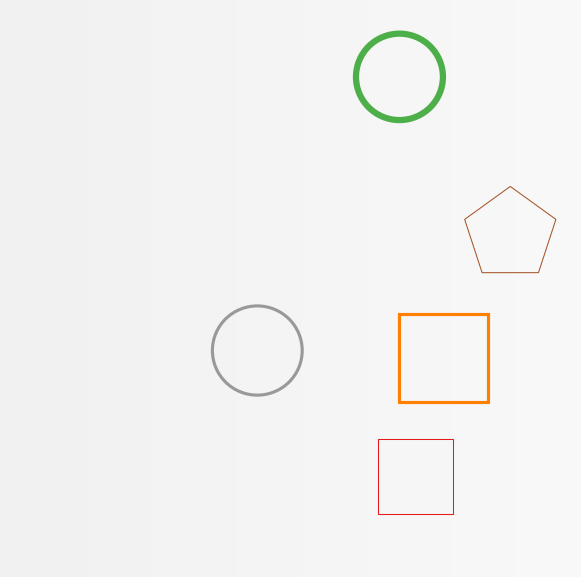[{"shape": "square", "thickness": 0.5, "radius": 0.32, "center": [0.715, 0.174]}, {"shape": "circle", "thickness": 3, "radius": 0.37, "center": [0.687, 0.866]}, {"shape": "square", "thickness": 1.5, "radius": 0.38, "center": [0.763, 0.379]}, {"shape": "pentagon", "thickness": 0.5, "radius": 0.41, "center": [0.878, 0.594]}, {"shape": "circle", "thickness": 1.5, "radius": 0.39, "center": [0.443, 0.392]}]